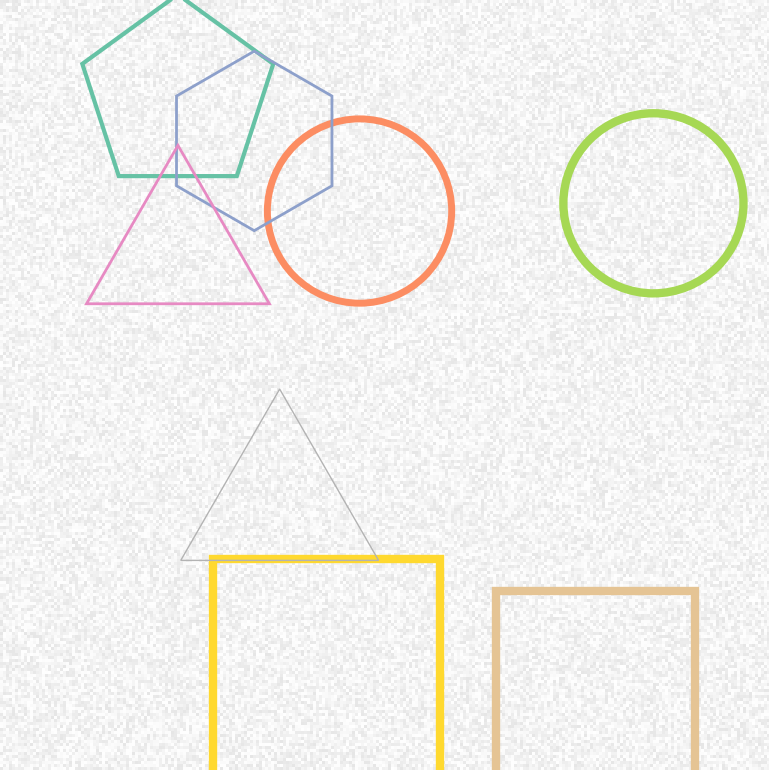[{"shape": "pentagon", "thickness": 1.5, "radius": 0.65, "center": [0.231, 0.877]}, {"shape": "circle", "thickness": 2.5, "radius": 0.6, "center": [0.467, 0.726]}, {"shape": "hexagon", "thickness": 1, "radius": 0.58, "center": [0.33, 0.817]}, {"shape": "triangle", "thickness": 1, "radius": 0.69, "center": [0.231, 0.674]}, {"shape": "circle", "thickness": 3, "radius": 0.58, "center": [0.849, 0.736]}, {"shape": "square", "thickness": 3, "radius": 0.74, "center": [0.424, 0.126]}, {"shape": "square", "thickness": 3, "radius": 0.65, "center": [0.773, 0.103]}, {"shape": "triangle", "thickness": 0.5, "radius": 0.74, "center": [0.363, 0.346]}]